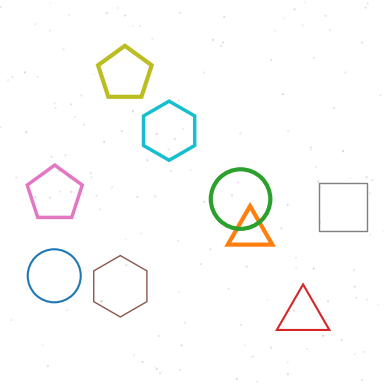[{"shape": "circle", "thickness": 1.5, "radius": 0.34, "center": [0.141, 0.284]}, {"shape": "triangle", "thickness": 3, "radius": 0.33, "center": [0.65, 0.398]}, {"shape": "circle", "thickness": 3, "radius": 0.39, "center": [0.625, 0.483]}, {"shape": "triangle", "thickness": 1.5, "radius": 0.39, "center": [0.787, 0.182]}, {"shape": "hexagon", "thickness": 1, "radius": 0.4, "center": [0.312, 0.256]}, {"shape": "pentagon", "thickness": 2.5, "radius": 0.38, "center": [0.142, 0.496]}, {"shape": "square", "thickness": 1, "radius": 0.31, "center": [0.891, 0.462]}, {"shape": "pentagon", "thickness": 3, "radius": 0.37, "center": [0.324, 0.808]}, {"shape": "hexagon", "thickness": 2.5, "radius": 0.38, "center": [0.439, 0.66]}]